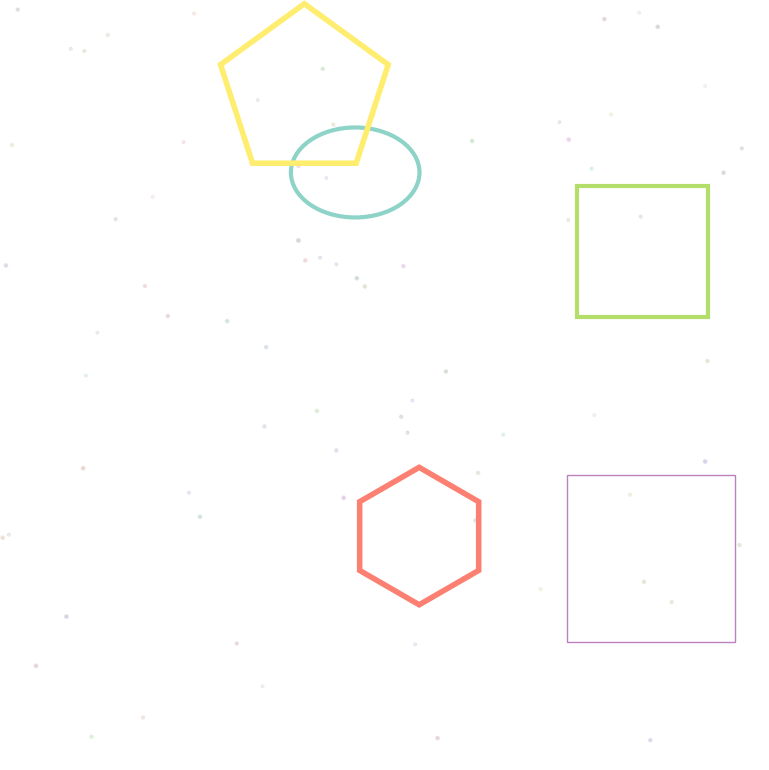[{"shape": "oval", "thickness": 1.5, "radius": 0.42, "center": [0.461, 0.776]}, {"shape": "hexagon", "thickness": 2, "radius": 0.45, "center": [0.544, 0.304]}, {"shape": "square", "thickness": 1.5, "radius": 0.43, "center": [0.834, 0.673]}, {"shape": "square", "thickness": 0.5, "radius": 0.54, "center": [0.845, 0.274]}, {"shape": "pentagon", "thickness": 2, "radius": 0.57, "center": [0.395, 0.881]}]